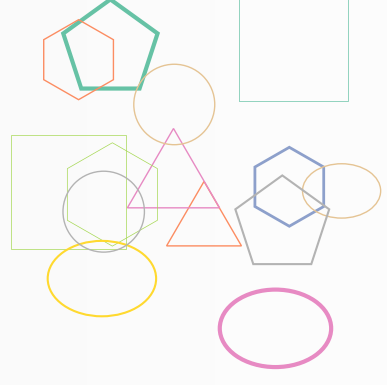[{"shape": "square", "thickness": 0.5, "radius": 0.7, "center": [0.758, 0.877]}, {"shape": "pentagon", "thickness": 3, "radius": 0.64, "center": [0.285, 0.874]}, {"shape": "hexagon", "thickness": 1, "radius": 0.52, "center": [0.203, 0.845]}, {"shape": "triangle", "thickness": 1, "radius": 0.56, "center": [0.527, 0.417]}, {"shape": "hexagon", "thickness": 2, "radius": 0.51, "center": [0.747, 0.515]}, {"shape": "oval", "thickness": 3, "radius": 0.72, "center": [0.711, 0.147]}, {"shape": "triangle", "thickness": 1, "radius": 0.69, "center": [0.448, 0.529]}, {"shape": "square", "thickness": 0.5, "radius": 0.74, "center": [0.178, 0.501]}, {"shape": "hexagon", "thickness": 0.5, "radius": 0.67, "center": [0.29, 0.495]}, {"shape": "oval", "thickness": 1.5, "radius": 0.7, "center": [0.263, 0.276]}, {"shape": "oval", "thickness": 1, "radius": 0.5, "center": [0.882, 0.504]}, {"shape": "circle", "thickness": 1, "radius": 0.52, "center": [0.45, 0.729]}, {"shape": "circle", "thickness": 1, "radius": 0.53, "center": [0.268, 0.45]}, {"shape": "pentagon", "thickness": 1.5, "radius": 0.64, "center": [0.728, 0.417]}]